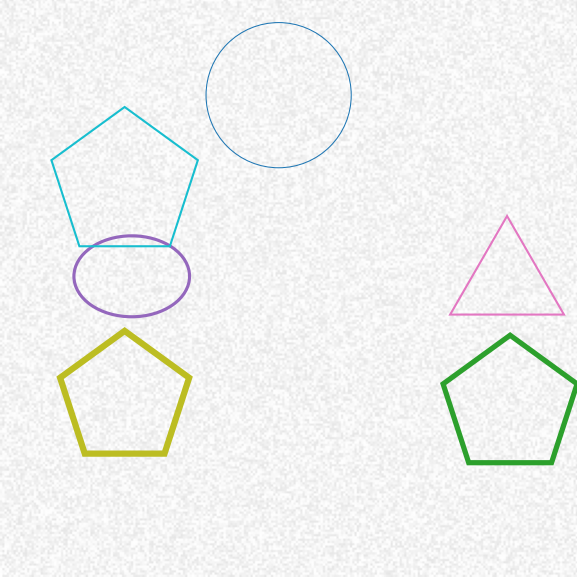[{"shape": "circle", "thickness": 0.5, "radius": 0.63, "center": [0.482, 0.834]}, {"shape": "pentagon", "thickness": 2.5, "radius": 0.61, "center": [0.883, 0.297]}, {"shape": "oval", "thickness": 1.5, "radius": 0.5, "center": [0.228, 0.521]}, {"shape": "triangle", "thickness": 1, "radius": 0.57, "center": [0.878, 0.511]}, {"shape": "pentagon", "thickness": 3, "radius": 0.59, "center": [0.216, 0.309]}, {"shape": "pentagon", "thickness": 1, "radius": 0.67, "center": [0.216, 0.681]}]